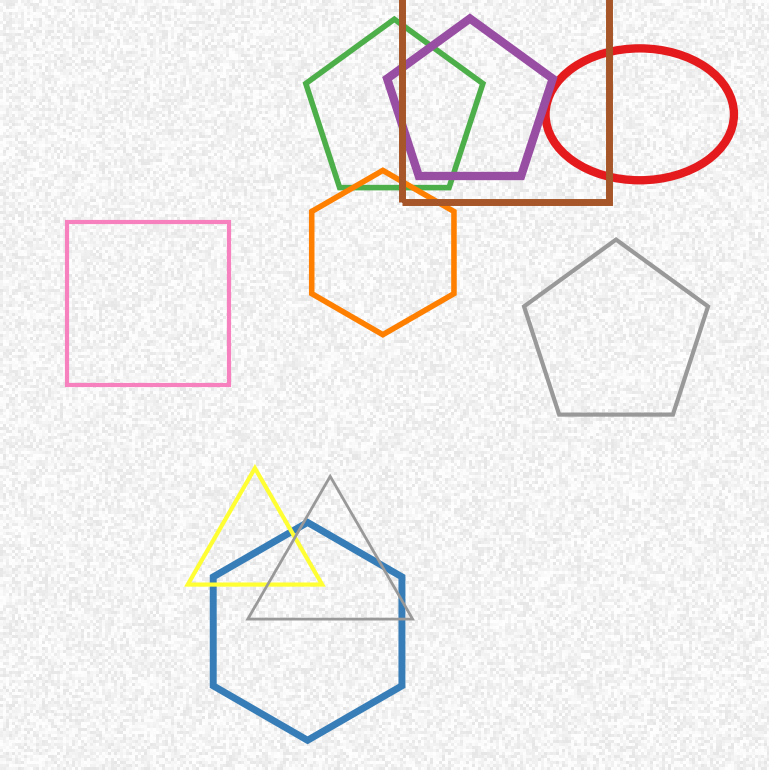[{"shape": "oval", "thickness": 3, "radius": 0.61, "center": [0.831, 0.852]}, {"shape": "hexagon", "thickness": 2.5, "radius": 0.71, "center": [0.399, 0.18]}, {"shape": "pentagon", "thickness": 2, "radius": 0.6, "center": [0.512, 0.854]}, {"shape": "pentagon", "thickness": 3, "radius": 0.57, "center": [0.61, 0.863]}, {"shape": "hexagon", "thickness": 2, "radius": 0.53, "center": [0.497, 0.672]}, {"shape": "triangle", "thickness": 1.5, "radius": 0.5, "center": [0.331, 0.291]}, {"shape": "square", "thickness": 2.5, "radius": 0.67, "center": [0.657, 0.871]}, {"shape": "square", "thickness": 1.5, "radius": 0.53, "center": [0.192, 0.605]}, {"shape": "pentagon", "thickness": 1.5, "radius": 0.63, "center": [0.8, 0.563]}, {"shape": "triangle", "thickness": 1, "radius": 0.62, "center": [0.429, 0.258]}]